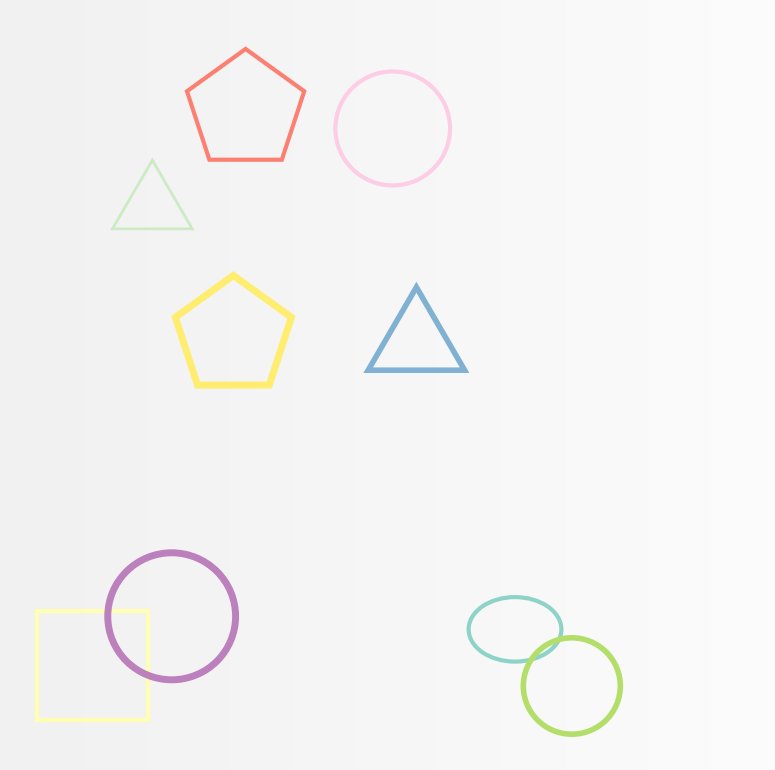[{"shape": "oval", "thickness": 1.5, "radius": 0.3, "center": [0.665, 0.183]}, {"shape": "square", "thickness": 1.5, "radius": 0.36, "center": [0.119, 0.136]}, {"shape": "pentagon", "thickness": 1.5, "radius": 0.4, "center": [0.317, 0.857]}, {"shape": "triangle", "thickness": 2, "radius": 0.36, "center": [0.537, 0.555]}, {"shape": "circle", "thickness": 2, "radius": 0.31, "center": [0.738, 0.109]}, {"shape": "circle", "thickness": 1.5, "radius": 0.37, "center": [0.507, 0.833]}, {"shape": "circle", "thickness": 2.5, "radius": 0.41, "center": [0.222, 0.2]}, {"shape": "triangle", "thickness": 1, "radius": 0.3, "center": [0.197, 0.733]}, {"shape": "pentagon", "thickness": 2.5, "radius": 0.39, "center": [0.301, 0.564]}]